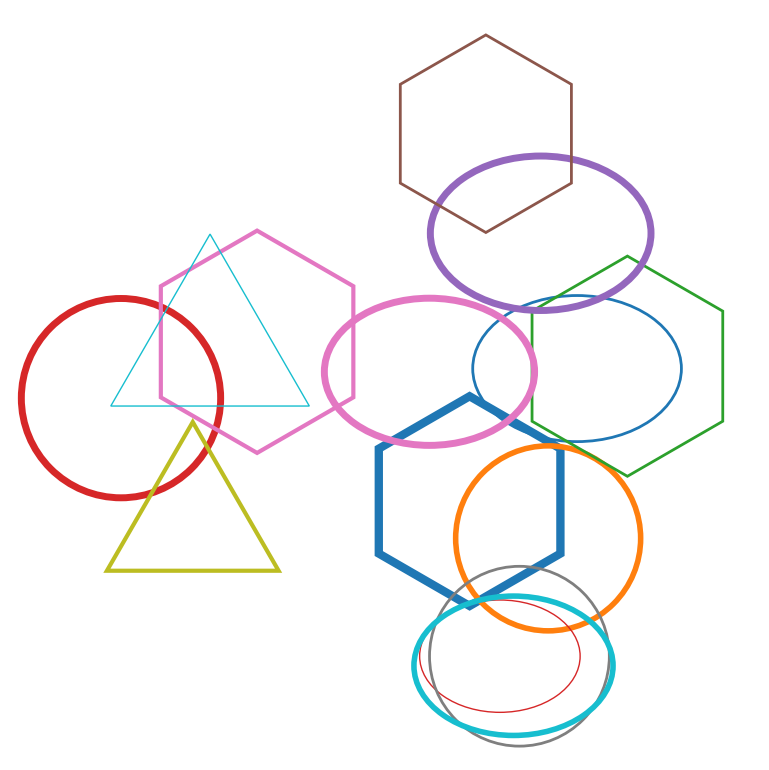[{"shape": "oval", "thickness": 1, "radius": 0.68, "center": [0.749, 0.521]}, {"shape": "hexagon", "thickness": 3, "radius": 0.68, "center": [0.61, 0.349]}, {"shape": "circle", "thickness": 2, "radius": 0.6, "center": [0.712, 0.301]}, {"shape": "hexagon", "thickness": 1, "radius": 0.71, "center": [0.815, 0.524]}, {"shape": "circle", "thickness": 2.5, "radius": 0.65, "center": [0.157, 0.483]}, {"shape": "oval", "thickness": 0.5, "radius": 0.52, "center": [0.649, 0.148]}, {"shape": "oval", "thickness": 2.5, "radius": 0.72, "center": [0.702, 0.697]}, {"shape": "hexagon", "thickness": 1, "radius": 0.64, "center": [0.631, 0.826]}, {"shape": "oval", "thickness": 2.5, "radius": 0.68, "center": [0.558, 0.517]}, {"shape": "hexagon", "thickness": 1.5, "radius": 0.72, "center": [0.334, 0.556]}, {"shape": "circle", "thickness": 1, "radius": 0.58, "center": [0.675, 0.148]}, {"shape": "triangle", "thickness": 1.5, "radius": 0.64, "center": [0.25, 0.323]}, {"shape": "triangle", "thickness": 0.5, "radius": 0.74, "center": [0.273, 0.547]}, {"shape": "oval", "thickness": 2, "radius": 0.65, "center": [0.667, 0.135]}]